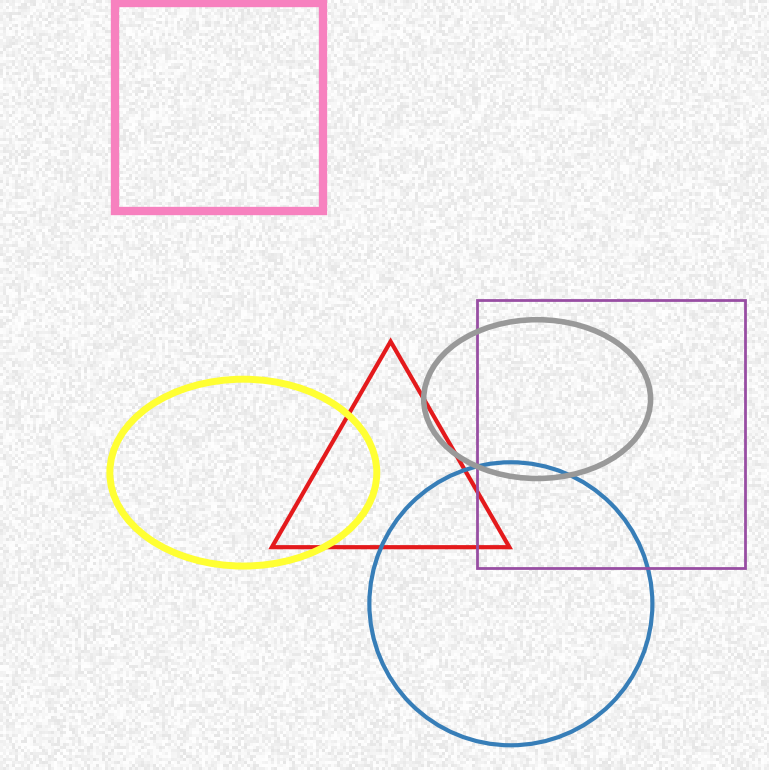[{"shape": "triangle", "thickness": 1.5, "radius": 0.89, "center": [0.507, 0.378]}, {"shape": "circle", "thickness": 1.5, "radius": 0.92, "center": [0.663, 0.216]}, {"shape": "square", "thickness": 1, "radius": 0.87, "center": [0.794, 0.437]}, {"shape": "oval", "thickness": 2.5, "radius": 0.87, "center": [0.316, 0.386]}, {"shape": "square", "thickness": 3, "radius": 0.67, "center": [0.284, 0.861]}, {"shape": "oval", "thickness": 2, "radius": 0.74, "center": [0.698, 0.482]}]